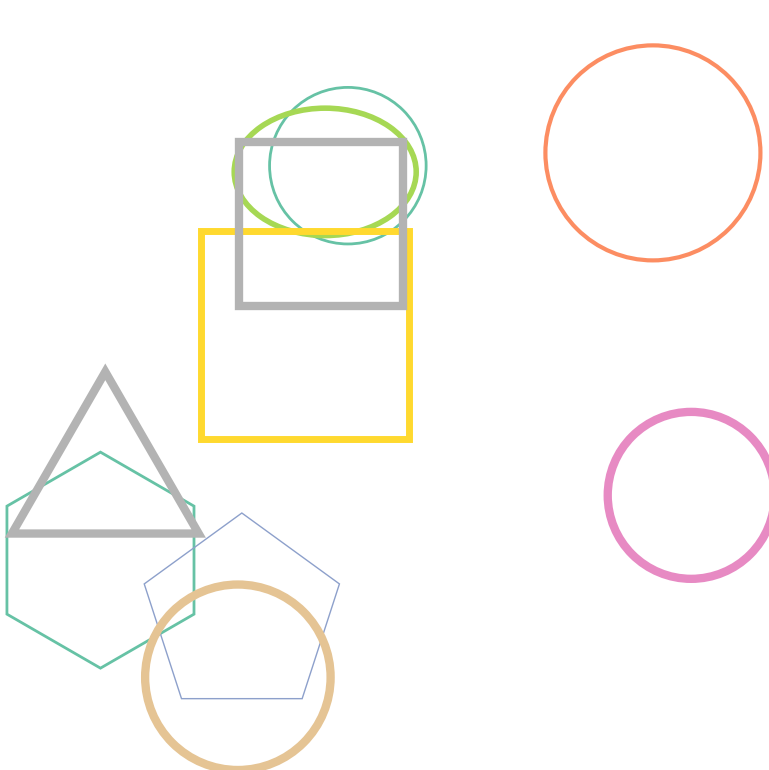[{"shape": "hexagon", "thickness": 1, "radius": 0.7, "center": [0.13, 0.273]}, {"shape": "circle", "thickness": 1, "radius": 0.51, "center": [0.452, 0.785]}, {"shape": "circle", "thickness": 1.5, "radius": 0.7, "center": [0.848, 0.801]}, {"shape": "pentagon", "thickness": 0.5, "radius": 0.67, "center": [0.314, 0.2]}, {"shape": "circle", "thickness": 3, "radius": 0.54, "center": [0.898, 0.357]}, {"shape": "oval", "thickness": 2, "radius": 0.59, "center": [0.422, 0.777]}, {"shape": "square", "thickness": 2.5, "radius": 0.67, "center": [0.396, 0.565]}, {"shape": "circle", "thickness": 3, "radius": 0.6, "center": [0.309, 0.12]}, {"shape": "square", "thickness": 3, "radius": 0.53, "center": [0.417, 0.709]}, {"shape": "triangle", "thickness": 3, "radius": 0.7, "center": [0.137, 0.377]}]